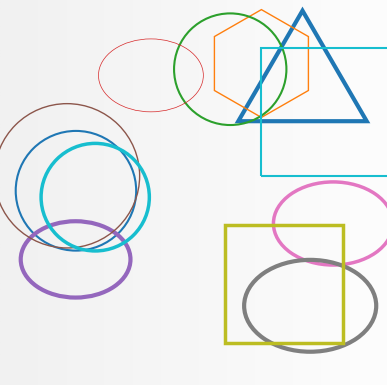[{"shape": "triangle", "thickness": 3, "radius": 0.96, "center": [0.781, 0.781]}, {"shape": "circle", "thickness": 1.5, "radius": 0.78, "center": [0.196, 0.505]}, {"shape": "hexagon", "thickness": 1, "radius": 0.7, "center": [0.675, 0.835]}, {"shape": "circle", "thickness": 1.5, "radius": 0.72, "center": [0.594, 0.82]}, {"shape": "oval", "thickness": 0.5, "radius": 0.68, "center": [0.389, 0.804]}, {"shape": "oval", "thickness": 3, "radius": 0.71, "center": [0.195, 0.326]}, {"shape": "circle", "thickness": 1, "radius": 0.94, "center": [0.173, 0.543]}, {"shape": "oval", "thickness": 2.5, "radius": 0.77, "center": [0.86, 0.42]}, {"shape": "oval", "thickness": 3, "radius": 0.85, "center": [0.8, 0.206]}, {"shape": "square", "thickness": 2.5, "radius": 0.76, "center": [0.734, 0.262]}, {"shape": "circle", "thickness": 2.5, "radius": 0.7, "center": [0.246, 0.488]}, {"shape": "square", "thickness": 1.5, "radius": 0.83, "center": [0.839, 0.708]}]